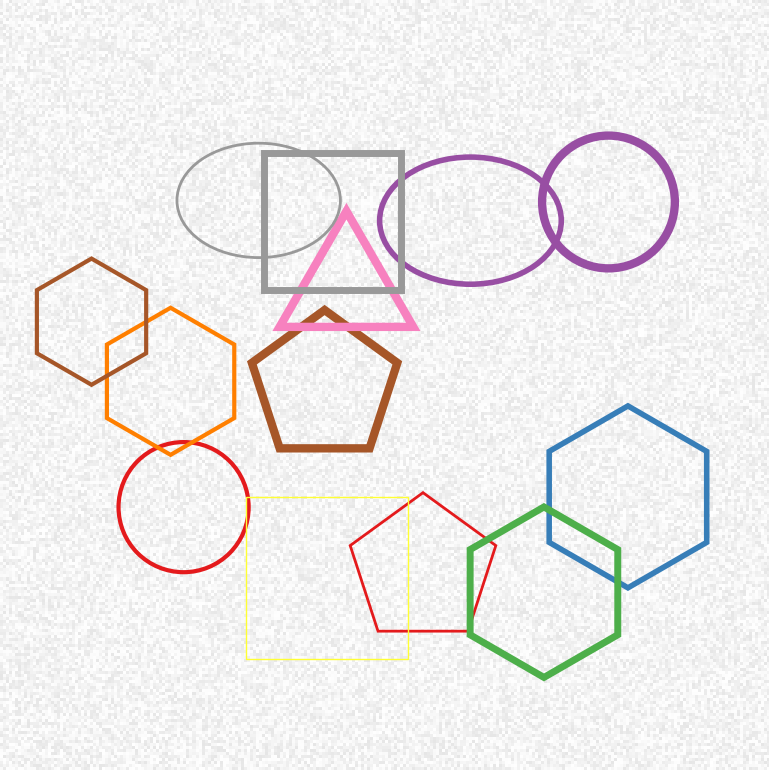[{"shape": "pentagon", "thickness": 1, "radius": 0.5, "center": [0.549, 0.261]}, {"shape": "circle", "thickness": 1.5, "radius": 0.42, "center": [0.238, 0.341]}, {"shape": "hexagon", "thickness": 2, "radius": 0.59, "center": [0.816, 0.355]}, {"shape": "hexagon", "thickness": 2.5, "radius": 0.55, "center": [0.706, 0.231]}, {"shape": "circle", "thickness": 3, "radius": 0.43, "center": [0.79, 0.738]}, {"shape": "oval", "thickness": 2, "radius": 0.59, "center": [0.611, 0.713]}, {"shape": "hexagon", "thickness": 1.5, "radius": 0.48, "center": [0.222, 0.505]}, {"shape": "square", "thickness": 0.5, "radius": 0.53, "center": [0.425, 0.249]}, {"shape": "hexagon", "thickness": 1.5, "radius": 0.41, "center": [0.119, 0.582]}, {"shape": "pentagon", "thickness": 3, "radius": 0.5, "center": [0.422, 0.498]}, {"shape": "triangle", "thickness": 3, "radius": 0.5, "center": [0.45, 0.626]}, {"shape": "oval", "thickness": 1, "radius": 0.53, "center": [0.336, 0.74]}, {"shape": "square", "thickness": 2.5, "radius": 0.45, "center": [0.431, 0.713]}]